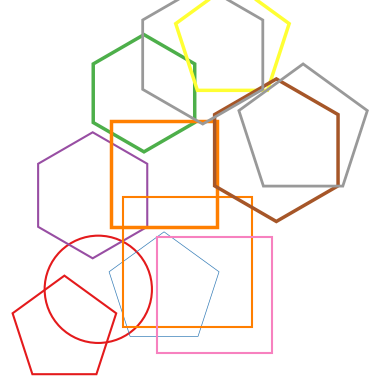[{"shape": "circle", "thickness": 1.5, "radius": 0.7, "center": [0.255, 0.249]}, {"shape": "pentagon", "thickness": 1.5, "radius": 0.71, "center": [0.167, 0.143]}, {"shape": "pentagon", "thickness": 0.5, "radius": 0.75, "center": [0.426, 0.248]}, {"shape": "hexagon", "thickness": 2.5, "radius": 0.76, "center": [0.374, 0.758]}, {"shape": "hexagon", "thickness": 1.5, "radius": 0.82, "center": [0.241, 0.493]}, {"shape": "square", "thickness": 1.5, "radius": 0.84, "center": [0.486, 0.319]}, {"shape": "square", "thickness": 2.5, "radius": 0.69, "center": [0.425, 0.548]}, {"shape": "pentagon", "thickness": 2.5, "radius": 0.77, "center": [0.604, 0.891]}, {"shape": "hexagon", "thickness": 2.5, "radius": 0.93, "center": [0.718, 0.61]}, {"shape": "square", "thickness": 1.5, "radius": 0.75, "center": [0.557, 0.233]}, {"shape": "pentagon", "thickness": 2, "radius": 0.88, "center": [0.787, 0.659]}, {"shape": "hexagon", "thickness": 2, "radius": 0.9, "center": [0.527, 0.858]}]